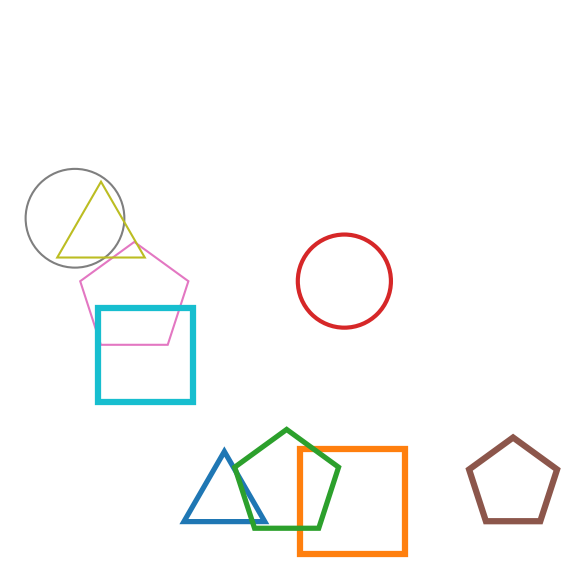[{"shape": "triangle", "thickness": 2.5, "radius": 0.4, "center": [0.389, 0.136]}, {"shape": "square", "thickness": 3, "radius": 0.45, "center": [0.61, 0.13]}, {"shape": "pentagon", "thickness": 2.5, "radius": 0.47, "center": [0.496, 0.161]}, {"shape": "circle", "thickness": 2, "radius": 0.4, "center": [0.596, 0.512]}, {"shape": "pentagon", "thickness": 3, "radius": 0.4, "center": [0.888, 0.161]}, {"shape": "pentagon", "thickness": 1, "radius": 0.49, "center": [0.233, 0.482]}, {"shape": "circle", "thickness": 1, "radius": 0.43, "center": [0.13, 0.621]}, {"shape": "triangle", "thickness": 1, "radius": 0.44, "center": [0.175, 0.597]}, {"shape": "square", "thickness": 3, "radius": 0.41, "center": [0.252, 0.385]}]